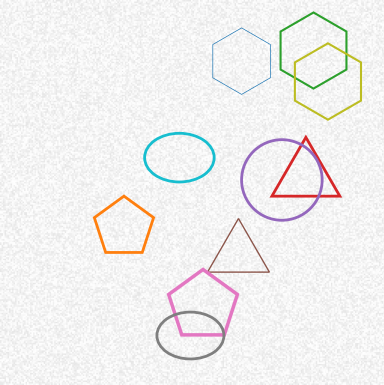[{"shape": "hexagon", "thickness": 0.5, "radius": 0.43, "center": [0.628, 0.841]}, {"shape": "pentagon", "thickness": 2, "radius": 0.4, "center": [0.322, 0.41]}, {"shape": "hexagon", "thickness": 1.5, "radius": 0.49, "center": [0.814, 0.869]}, {"shape": "triangle", "thickness": 2, "radius": 0.51, "center": [0.794, 0.541]}, {"shape": "circle", "thickness": 2, "radius": 0.52, "center": [0.732, 0.533]}, {"shape": "triangle", "thickness": 1, "radius": 0.46, "center": [0.619, 0.34]}, {"shape": "pentagon", "thickness": 2.5, "radius": 0.47, "center": [0.527, 0.206]}, {"shape": "oval", "thickness": 2, "radius": 0.44, "center": [0.495, 0.129]}, {"shape": "hexagon", "thickness": 1.5, "radius": 0.5, "center": [0.852, 0.788]}, {"shape": "oval", "thickness": 2, "radius": 0.45, "center": [0.466, 0.591]}]